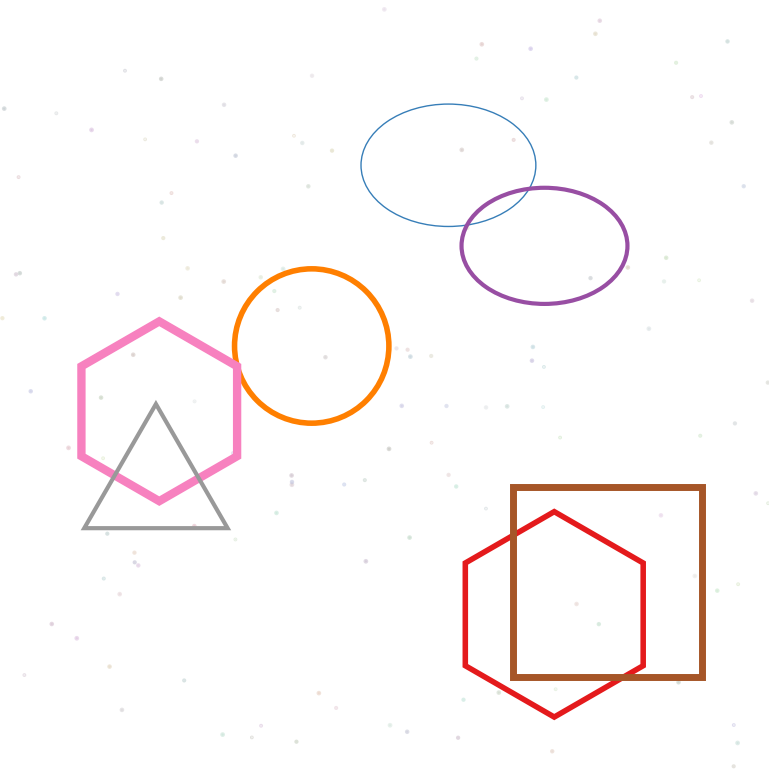[{"shape": "hexagon", "thickness": 2, "radius": 0.67, "center": [0.72, 0.202]}, {"shape": "oval", "thickness": 0.5, "radius": 0.57, "center": [0.582, 0.785]}, {"shape": "oval", "thickness": 1.5, "radius": 0.54, "center": [0.707, 0.681]}, {"shape": "circle", "thickness": 2, "radius": 0.5, "center": [0.405, 0.551]}, {"shape": "square", "thickness": 2.5, "radius": 0.61, "center": [0.789, 0.244]}, {"shape": "hexagon", "thickness": 3, "radius": 0.58, "center": [0.207, 0.466]}, {"shape": "triangle", "thickness": 1.5, "radius": 0.54, "center": [0.203, 0.368]}]